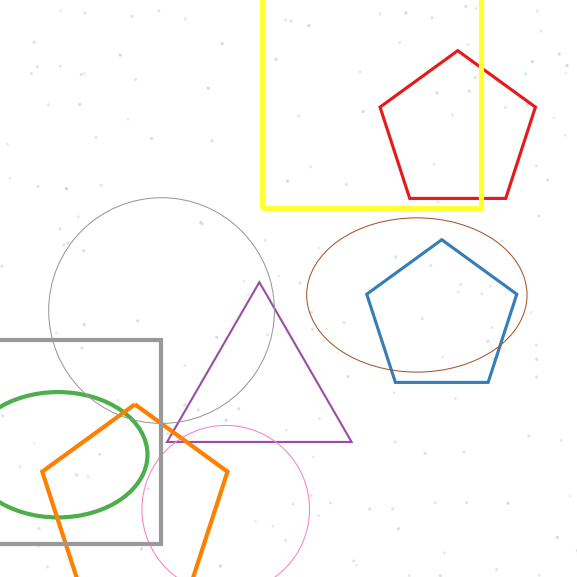[{"shape": "pentagon", "thickness": 1.5, "radius": 0.71, "center": [0.793, 0.77]}, {"shape": "pentagon", "thickness": 1.5, "radius": 0.68, "center": [0.765, 0.447]}, {"shape": "oval", "thickness": 2, "radius": 0.78, "center": [0.1, 0.212]}, {"shape": "triangle", "thickness": 1, "radius": 0.92, "center": [0.449, 0.326]}, {"shape": "pentagon", "thickness": 2, "radius": 0.84, "center": [0.234, 0.13]}, {"shape": "square", "thickness": 2.5, "radius": 0.95, "center": [0.643, 0.829]}, {"shape": "oval", "thickness": 0.5, "radius": 0.95, "center": [0.722, 0.488]}, {"shape": "circle", "thickness": 0.5, "radius": 0.73, "center": [0.391, 0.117]}, {"shape": "circle", "thickness": 0.5, "radius": 0.98, "center": [0.28, 0.461]}, {"shape": "square", "thickness": 2, "radius": 0.88, "center": [0.102, 0.234]}]